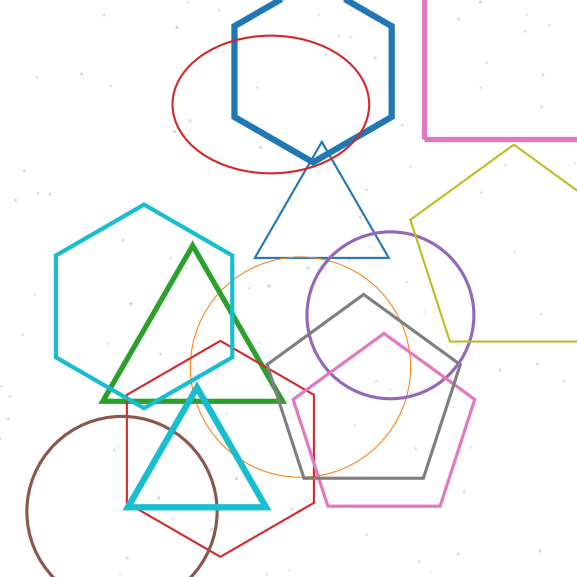[{"shape": "hexagon", "thickness": 3, "radius": 0.79, "center": [0.542, 0.875]}, {"shape": "triangle", "thickness": 1, "radius": 0.67, "center": [0.557, 0.62]}, {"shape": "circle", "thickness": 0.5, "radius": 0.95, "center": [0.52, 0.363]}, {"shape": "triangle", "thickness": 2.5, "radius": 0.9, "center": [0.334, 0.394]}, {"shape": "hexagon", "thickness": 1, "radius": 0.93, "center": [0.382, 0.222]}, {"shape": "oval", "thickness": 1, "radius": 0.85, "center": [0.469, 0.818]}, {"shape": "circle", "thickness": 1.5, "radius": 0.72, "center": [0.676, 0.453]}, {"shape": "circle", "thickness": 1.5, "radius": 0.82, "center": [0.211, 0.113]}, {"shape": "square", "thickness": 2.5, "radius": 0.69, "center": [0.873, 0.896]}, {"shape": "pentagon", "thickness": 1.5, "radius": 0.83, "center": [0.665, 0.256]}, {"shape": "pentagon", "thickness": 1.5, "radius": 0.88, "center": [0.63, 0.313]}, {"shape": "pentagon", "thickness": 1, "radius": 0.94, "center": [0.89, 0.56]}, {"shape": "triangle", "thickness": 3, "radius": 0.69, "center": [0.341, 0.19]}, {"shape": "hexagon", "thickness": 2, "radius": 0.88, "center": [0.249, 0.469]}]